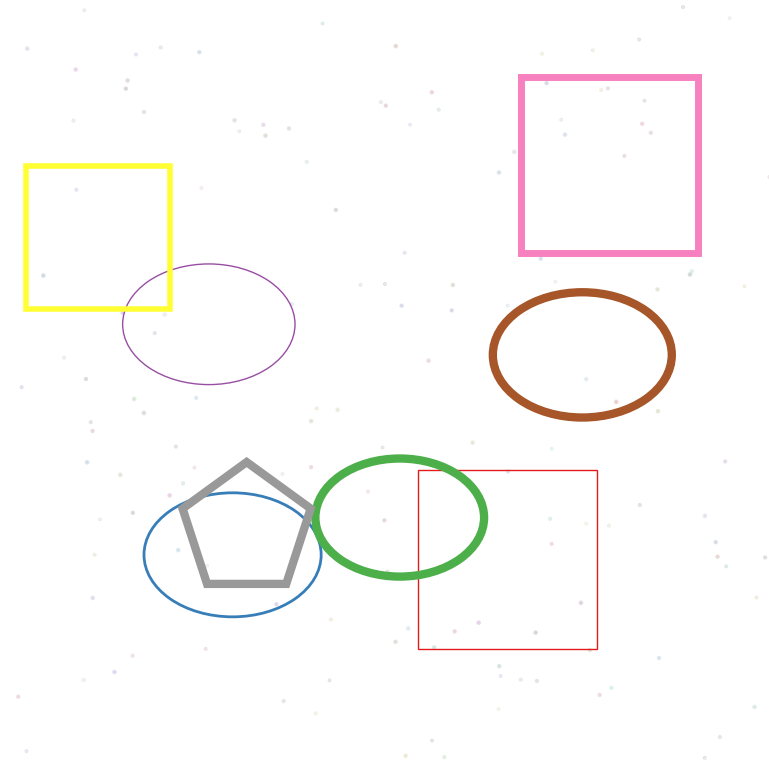[{"shape": "square", "thickness": 0.5, "radius": 0.58, "center": [0.659, 0.273]}, {"shape": "oval", "thickness": 1, "radius": 0.58, "center": [0.302, 0.279]}, {"shape": "oval", "thickness": 3, "radius": 0.55, "center": [0.519, 0.328]}, {"shape": "oval", "thickness": 0.5, "radius": 0.56, "center": [0.271, 0.579]}, {"shape": "square", "thickness": 2, "radius": 0.47, "center": [0.127, 0.692]}, {"shape": "oval", "thickness": 3, "radius": 0.58, "center": [0.756, 0.539]}, {"shape": "square", "thickness": 2.5, "radius": 0.57, "center": [0.792, 0.786]}, {"shape": "pentagon", "thickness": 3, "radius": 0.44, "center": [0.32, 0.312]}]